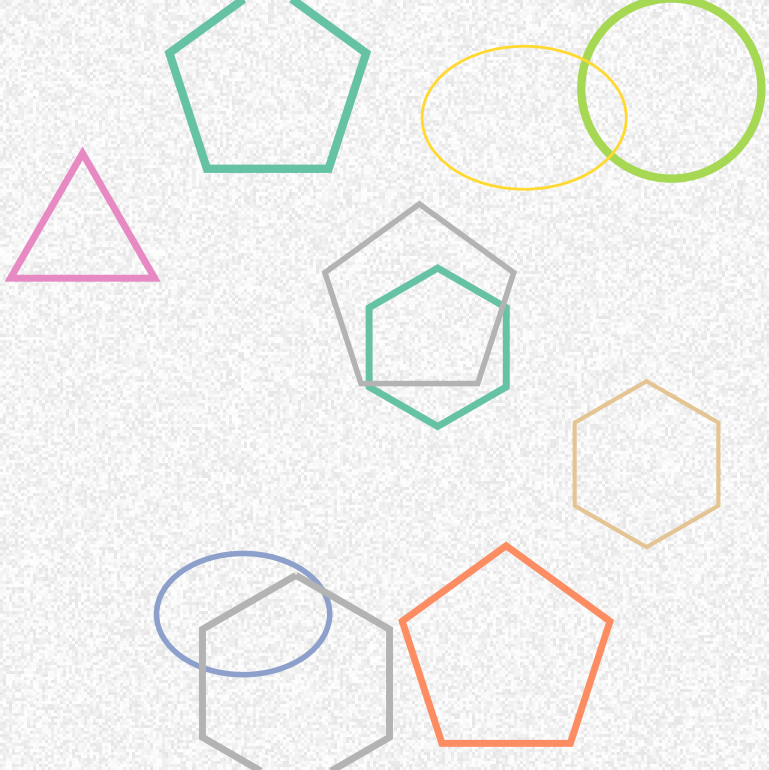[{"shape": "pentagon", "thickness": 3, "radius": 0.67, "center": [0.348, 0.89]}, {"shape": "hexagon", "thickness": 2.5, "radius": 0.51, "center": [0.568, 0.549]}, {"shape": "pentagon", "thickness": 2.5, "radius": 0.71, "center": [0.657, 0.149]}, {"shape": "oval", "thickness": 2, "radius": 0.56, "center": [0.316, 0.202]}, {"shape": "triangle", "thickness": 2.5, "radius": 0.54, "center": [0.107, 0.693]}, {"shape": "circle", "thickness": 3, "radius": 0.58, "center": [0.872, 0.885]}, {"shape": "oval", "thickness": 1, "radius": 0.66, "center": [0.681, 0.847]}, {"shape": "hexagon", "thickness": 1.5, "radius": 0.54, "center": [0.84, 0.397]}, {"shape": "hexagon", "thickness": 2.5, "radius": 0.7, "center": [0.384, 0.113]}, {"shape": "pentagon", "thickness": 2, "radius": 0.64, "center": [0.545, 0.606]}]